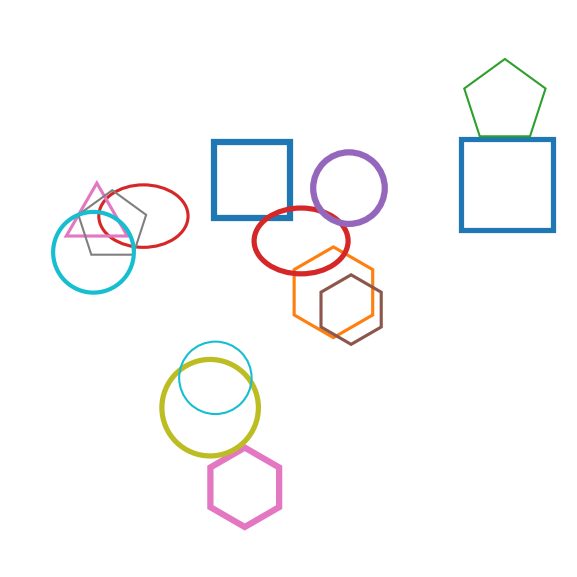[{"shape": "square", "thickness": 3, "radius": 0.33, "center": [0.436, 0.688]}, {"shape": "square", "thickness": 2.5, "radius": 0.4, "center": [0.878, 0.679]}, {"shape": "hexagon", "thickness": 1.5, "radius": 0.39, "center": [0.577, 0.493]}, {"shape": "pentagon", "thickness": 1, "radius": 0.37, "center": [0.874, 0.823]}, {"shape": "oval", "thickness": 2.5, "radius": 0.41, "center": [0.521, 0.582]}, {"shape": "oval", "thickness": 1.5, "radius": 0.39, "center": [0.248, 0.625]}, {"shape": "circle", "thickness": 3, "radius": 0.31, "center": [0.604, 0.673]}, {"shape": "hexagon", "thickness": 1.5, "radius": 0.3, "center": [0.608, 0.463]}, {"shape": "triangle", "thickness": 1.5, "radius": 0.31, "center": [0.168, 0.621]}, {"shape": "hexagon", "thickness": 3, "radius": 0.34, "center": [0.424, 0.155]}, {"shape": "pentagon", "thickness": 1, "radius": 0.31, "center": [0.194, 0.608]}, {"shape": "circle", "thickness": 2.5, "radius": 0.42, "center": [0.364, 0.293]}, {"shape": "circle", "thickness": 2, "radius": 0.35, "center": [0.162, 0.562]}, {"shape": "circle", "thickness": 1, "radius": 0.31, "center": [0.373, 0.345]}]